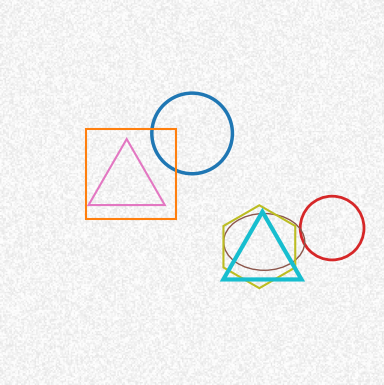[{"shape": "circle", "thickness": 2.5, "radius": 0.52, "center": [0.499, 0.653]}, {"shape": "square", "thickness": 1.5, "radius": 0.58, "center": [0.341, 0.548]}, {"shape": "circle", "thickness": 2, "radius": 0.41, "center": [0.863, 0.408]}, {"shape": "oval", "thickness": 1, "radius": 0.53, "center": [0.686, 0.372]}, {"shape": "triangle", "thickness": 1.5, "radius": 0.57, "center": [0.329, 0.525]}, {"shape": "hexagon", "thickness": 1.5, "radius": 0.54, "center": [0.674, 0.359]}, {"shape": "triangle", "thickness": 3, "radius": 0.59, "center": [0.682, 0.333]}]